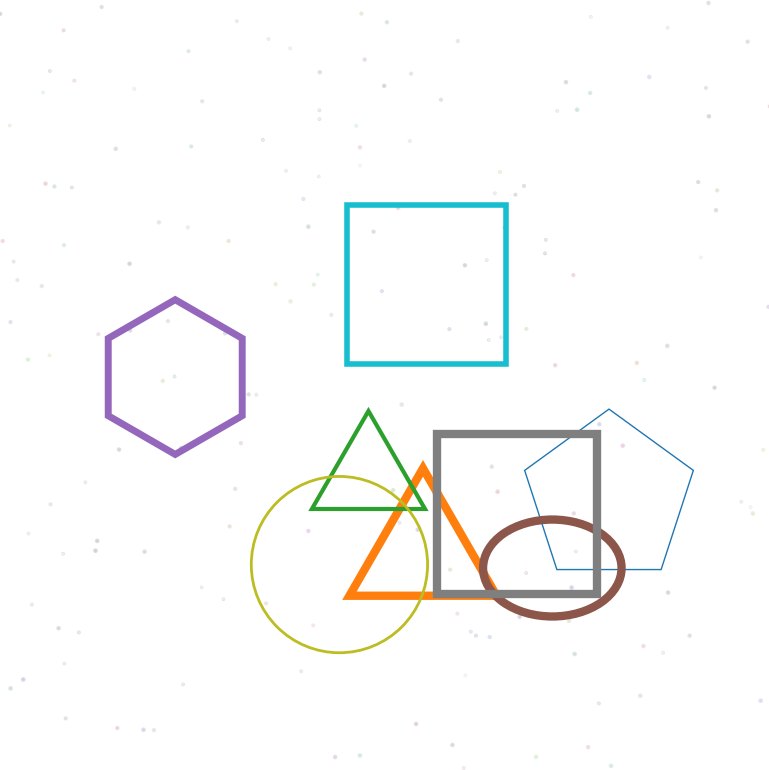[{"shape": "pentagon", "thickness": 0.5, "radius": 0.58, "center": [0.791, 0.354]}, {"shape": "triangle", "thickness": 3, "radius": 0.55, "center": [0.549, 0.281]}, {"shape": "triangle", "thickness": 1.5, "radius": 0.42, "center": [0.479, 0.381]}, {"shape": "hexagon", "thickness": 2.5, "radius": 0.5, "center": [0.228, 0.51]}, {"shape": "oval", "thickness": 3, "radius": 0.45, "center": [0.717, 0.262]}, {"shape": "square", "thickness": 3, "radius": 0.52, "center": [0.672, 0.332]}, {"shape": "circle", "thickness": 1, "radius": 0.57, "center": [0.441, 0.267]}, {"shape": "square", "thickness": 2, "radius": 0.51, "center": [0.554, 0.63]}]